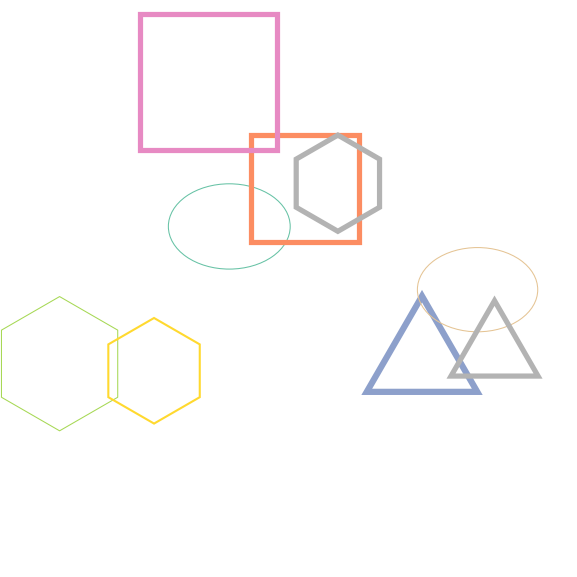[{"shape": "oval", "thickness": 0.5, "radius": 0.53, "center": [0.397, 0.607]}, {"shape": "square", "thickness": 2.5, "radius": 0.47, "center": [0.528, 0.673]}, {"shape": "triangle", "thickness": 3, "radius": 0.55, "center": [0.731, 0.376]}, {"shape": "square", "thickness": 2.5, "radius": 0.59, "center": [0.361, 0.857]}, {"shape": "hexagon", "thickness": 0.5, "radius": 0.58, "center": [0.103, 0.369]}, {"shape": "hexagon", "thickness": 1, "radius": 0.46, "center": [0.267, 0.357]}, {"shape": "oval", "thickness": 0.5, "radius": 0.52, "center": [0.827, 0.498]}, {"shape": "hexagon", "thickness": 2.5, "radius": 0.42, "center": [0.585, 0.682]}, {"shape": "triangle", "thickness": 2.5, "radius": 0.44, "center": [0.856, 0.391]}]